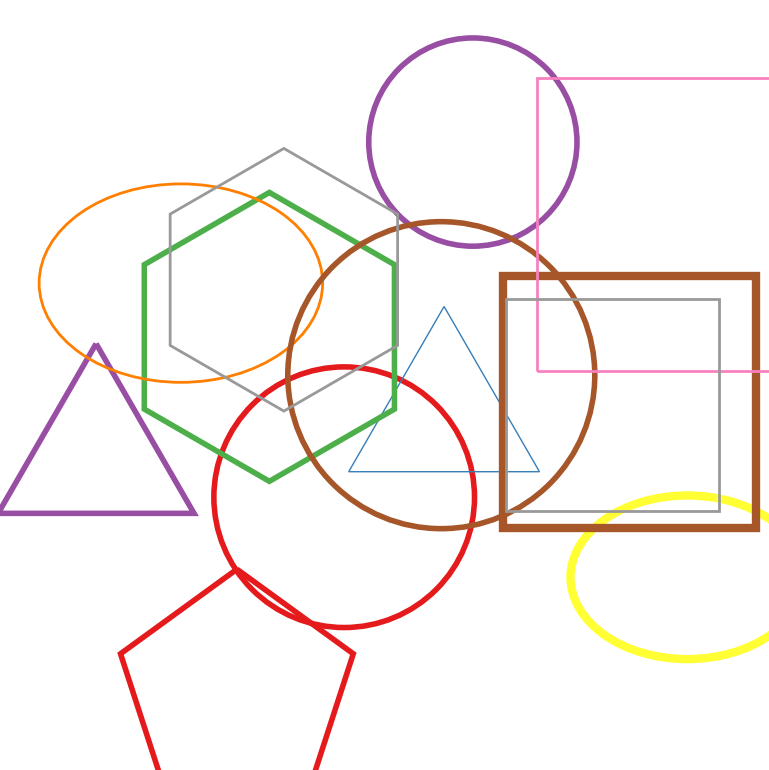[{"shape": "circle", "thickness": 2, "radius": 0.85, "center": [0.447, 0.354]}, {"shape": "pentagon", "thickness": 2, "radius": 0.79, "center": [0.308, 0.102]}, {"shape": "triangle", "thickness": 0.5, "radius": 0.72, "center": [0.577, 0.459]}, {"shape": "hexagon", "thickness": 2, "radius": 0.94, "center": [0.35, 0.562]}, {"shape": "circle", "thickness": 2, "radius": 0.68, "center": [0.614, 0.815]}, {"shape": "triangle", "thickness": 2, "radius": 0.73, "center": [0.125, 0.407]}, {"shape": "oval", "thickness": 1, "radius": 0.92, "center": [0.235, 0.632]}, {"shape": "oval", "thickness": 3, "radius": 0.76, "center": [0.893, 0.25]}, {"shape": "square", "thickness": 3, "radius": 0.82, "center": [0.817, 0.478]}, {"shape": "circle", "thickness": 2, "radius": 1.0, "center": [0.573, 0.513]}, {"shape": "square", "thickness": 1, "radius": 0.95, "center": [0.888, 0.708]}, {"shape": "square", "thickness": 1, "radius": 0.69, "center": [0.795, 0.474]}, {"shape": "hexagon", "thickness": 1, "radius": 0.85, "center": [0.369, 0.637]}]